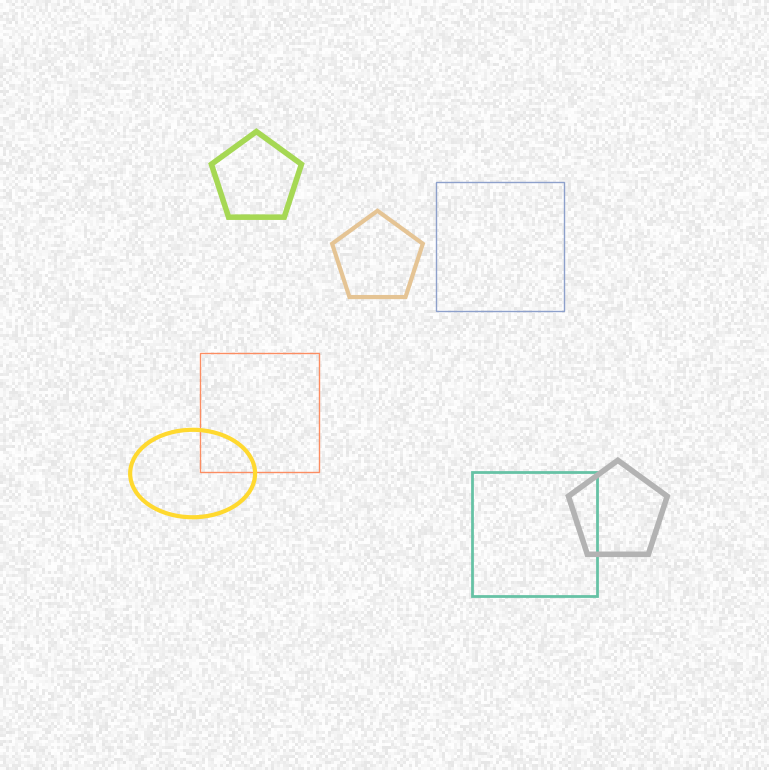[{"shape": "square", "thickness": 1, "radius": 0.4, "center": [0.694, 0.307]}, {"shape": "square", "thickness": 0.5, "radius": 0.39, "center": [0.337, 0.465]}, {"shape": "square", "thickness": 0.5, "radius": 0.42, "center": [0.649, 0.68]}, {"shape": "pentagon", "thickness": 2, "radius": 0.31, "center": [0.333, 0.768]}, {"shape": "oval", "thickness": 1.5, "radius": 0.41, "center": [0.25, 0.385]}, {"shape": "pentagon", "thickness": 1.5, "radius": 0.31, "center": [0.49, 0.664]}, {"shape": "pentagon", "thickness": 2, "radius": 0.34, "center": [0.802, 0.335]}]